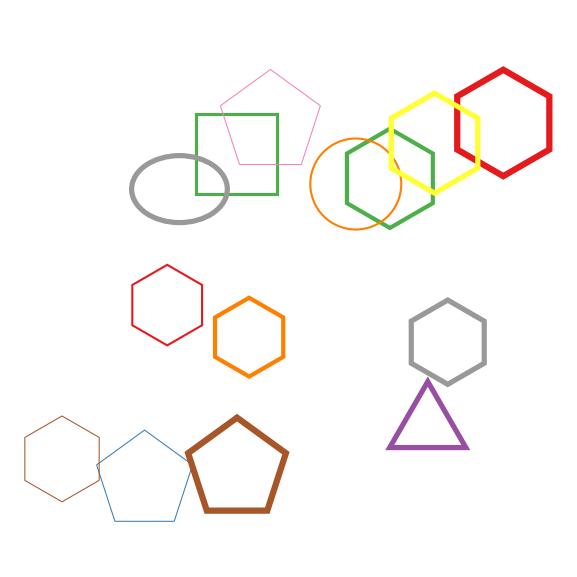[{"shape": "hexagon", "thickness": 1, "radius": 0.35, "center": [0.29, 0.471]}, {"shape": "hexagon", "thickness": 3, "radius": 0.46, "center": [0.871, 0.786]}, {"shape": "pentagon", "thickness": 0.5, "radius": 0.44, "center": [0.25, 0.167]}, {"shape": "hexagon", "thickness": 2, "radius": 0.43, "center": [0.675, 0.69]}, {"shape": "square", "thickness": 1.5, "radius": 0.35, "center": [0.41, 0.732]}, {"shape": "triangle", "thickness": 2.5, "radius": 0.38, "center": [0.741, 0.262]}, {"shape": "circle", "thickness": 1, "radius": 0.39, "center": [0.616, 0.68]}, {"shape": "hexagon", "thickness": 2, "radius": 0.34, "center": [0.431, 0.415]}, {"shape": "hexagon", "thickness": 2.5, "radius": 0.43, "center": [0.752, 0.751]}, {"shape": "pentagon", "thickness": 3, "radius": 0.45, "center": [0.41, 0.187]}, {"shape": "hexagon", "thickness": 0.5, "radius": 0.37, "center": [0.107, 0.204]}, {"shape": "pentagon", "thickness": 0.5, "radius": 0.45, "center": [0.468, 0.788]}, {"shape": "hexagon", "thickness": 2.5, "radius": 0.36, "center": [0.775, 0.407]}, {"shape": "oval", "thickness": 2.5, "radius": 0.41, "center": [0.311, 0.672]}]